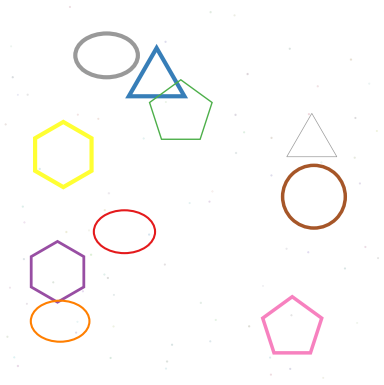[{"shape": "oval", "thickness": 1.5, "radius": 0.4, "center": [0.323, 0.398]}, {"shape": "triangle", "thickness": 3, "radius": 0.42, "center": [0.407, 0.792]}, {"shape": "pentagon", "thickness": 1, "radius": 0.43, "center": [0.47, 0.707]}, {"shape": "hexagon", "thickness": 2, "radius": 0.39, "center": [0.149, 0.294]}, {"shape": "oval", "thickness": 1.5, "radius": 0.38, "center": [0.156, 0.166]}, {"shape": "hexagon", "thickness": 3, "radius": 0.42, "center": [0.164, 0.599]}, {"shape": "circle", "thickness": 2.5, "radius": 0.41, "center": [0.815, 0.489]}, {"shape": "pentagon", "thickness": 2.5, "radius": 0.4, "center": [0.759, 0.149]}, {"shape": "oval", "thickness": 3, "radius": 0.41, "center": [0.277, 0.856]}, {"shape": "triangle", "thickness": 0.5, "radius": 0.38, "center": [0.81, 0.63]}]